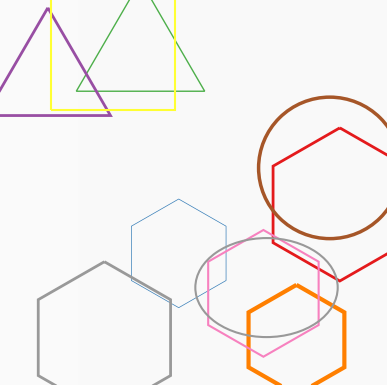[{"shape": "hexagon", "thickness": 2, "radius": 0.99, "center": [0.877, 0.469]}, {"shape": "hexagon", "thickness": 0.5, "radius": 0.71, "center": [0.461, 0.342]}, {"shape": "triangle", "thickness": 1, "radius": 0.96, "center": [0.363, 0.859]}, {"shape": "triangle", "thickness": 2, "radius": 0.93, "center": [0.123, 0.793]}, {"shape": "hexagon", "thickness": 3, "radius": 0.71, "center": [0.765, 0.117]}, {"shape": "square", "thickness": 1.5, "radius": 0.8, "center": [0.292, 0.874]}, {"shape": "circle", "thickness": 2.5, "radius": 0.92, "center": [0.851, 0.564]}, {"shape": "hexagon", "thickness": 1.5, "radius": 0.82, "center": [0.68, 0.238]}, {"shape": "oval", "thickness": 1.5, "radius": 0.92, "center": [0.688, 0.253]}, {"shape": "hexagon", "thickness": 2, "radius": 0.99, "center": [0.269, 0.123]}]